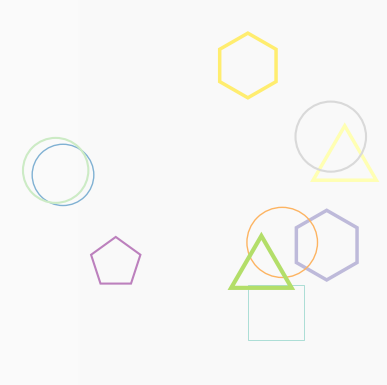[{"shape": "square", "thickness": 0.5, "radius": 0.36, "center": [0.712, 0.188]}, {"shape": "triangle", "thickness": 2.5, "radius": 0.47, "center": [0.89, 0.579]}, {"shape": "hexagon", "thickness": 2.5, "radius": 0.45, "center": [0.843, 0.363]}, {"shape": "circle", "thickness": 1, "radius": 0.4, "center": [0.163, 0.546]}, {"shape": "circle", "thickness": 1, "radius": 0.46, "center": [0.728, 0.37]}, {"shape": "triangle", "thickness": 3, "radius": 0.45, "center": [0.675, 0.297]}, {"shape": "circle", "thickness": 1.5, "radius": 0.46, "center": [0.854, 0.645]}, {"shape": "pentagon", "thickness": 1.5, "radius": 0.33, "center": [0.299, 0.318]}, {"shape": "circle", "thickness": 1.5, "radius": 0.42, "center": [0.144, 0.557]}, {"shape": "hexagon", "thickness": 2.5, "radius": 0.42, "center": [0.64, 0.83]}]